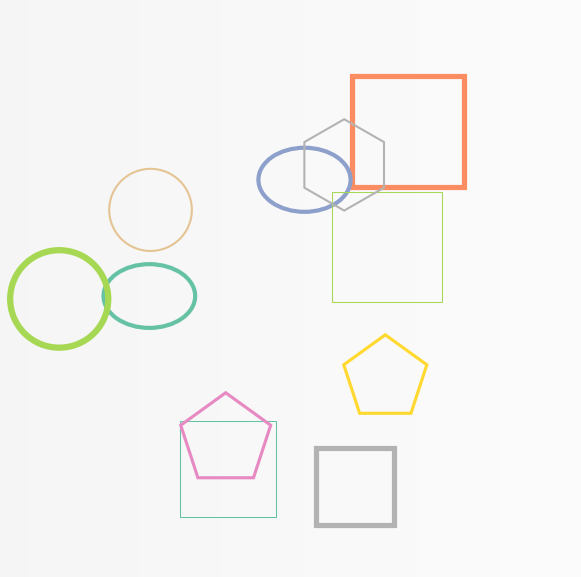[{"shape": "square", "thickness": 0.5, "radius": 0.41, "center": [0.392, 0.187]}, {"shape": "oval", "thickness": 2, "radius": 0.39, "center": [0.257, 0.487]}, {"shape": "square", "thickness": 2.5, "radius": 0.48, "center": [0.702, 0.772]}, {"shape": "oval", "thickness": 2, "radius": 0.4, "center": [0.524, 0.688]}, {"shape": "pentagon", "thickness": 1.5, "radius": 0.41, "center": [0.388, 0.238]}, {"shape": "circle", "thickness": 3, "radius": 0.42, "center": [0.102, 0.482]}, {"shape": "square", "thickness": 0.5, "radius": 0.48, "center": [0.666, 0.571]}, {"shape": "pentagon", "thickness": 1.5, "radius": 0.38, "center": [0.663, 0.344]}, {"shape": "circle", "thickness": 1, "radius": 0.36, "center": [0.259, 0.636]}, {"shape": "hexagon", "thickness": 1, "radius": 0.4, "center": [0.592, 0.714]}, {"shape": "square", "thickness": 2.5, "radius": 0.33, "center": [0.611, 0.157]}]